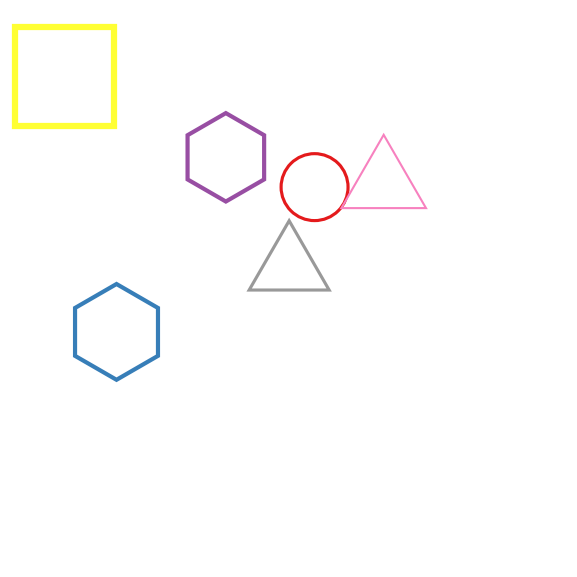[{"shape": "circle", "thickness": 1.5, "radius": 0.29, "center": [0.545, 0.675]}, {"shape": "hexagon", "thickness": 2, "radius": 0.41, "center": [0.202, 0.424]}, {"shape": "hexagon", "thickness": 2, "radius": 0.38, "center": [0.391, 0.727]}, {"shape": "square", "thickness": 3, "radius": 0.43, "center": [0.111, 0.866]}, {"shape": "triangle", "thickness": 1, "radius": 0.42, "center": [0.664, 0.681]}, {"shape": "triangle", "thickness": 1.5, "radius": 0.4, "center": [0.501, 0.537]}]